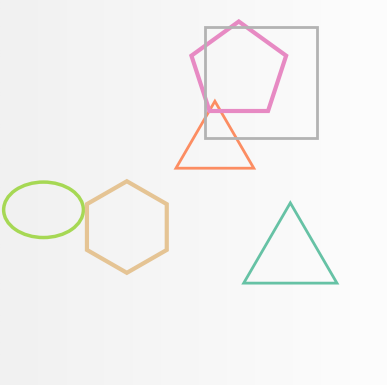[{"shape": "triangle", "thickness": 2, "radius": 0.69, "center": [0.749, 0.334]}, {"shape": "triangle", "thickness": 2, "radius": 0.58, "center": [0.555, 0.621]}, {"shape": "pentagon", "thickness": 3, "radius": 0.64, "center": [0.616, 0.816]}, {"shape": "oval", "thickness": 2.5, "radius": 0.51, "center": [0.112, 0.455]}, {"shape": "hexagon", "thickness": 3, "radius": 0.59, "center": [0.327, 0.41]}, {"shape": "square", "thickness": 2, "radius": 0.72, "center": [0.674, 0.785]}]